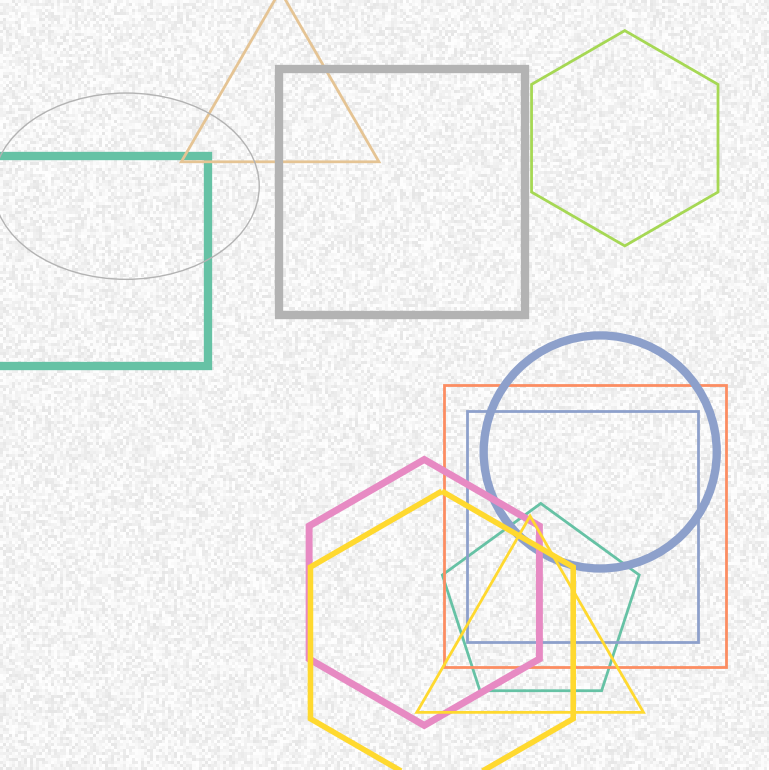[{"shape": "pentagon", "thickness": 1, "radius": 0.67, "center": [0.702, 0.212]}, {"shape": "square", "thickness": 3, "radius": 0.68, "center": [0.134, 0.661]}, {"shape": "square", "thickness": 1, "radius": 0.92, "center": [0.76, 0.317]}, {"shape": "circle", "thickness": 3, "radius": 0.76, "center": [0.779, 0.413]}, {"shape": "square", "thickness": 1, "radius": 0.75, "center": [0.757, 0.316]}, {"shape": "hexagon", "thickness": 2.5, "radius": 0.86, "center": [0.551, 0.231]}, {"shape": "hexagon", "thickness": 1, "radius": 0.7, "center": [0.811, 0.82]}, {"shape": "hexagon", "thickness": 2, "radius": 0.99, "center": [0.574, 0.165]}, {"shape": "triangle", "thickness": 1, "radius": 0.85, "center": [0.688, 0.16]}, {"shape": "triangle", "thickness": 1, "radius": 0.74, "center": [0.364, 0.864]}, {"shape": "oval", "thickness": 0.5, "radius": 0.86, "center": [0.164, 0.758]}, {"shape": "square", "thickness": 3, "radius": 0.8, "center": [0.522, 0.75]}]